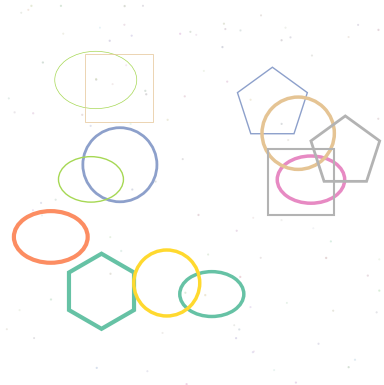[{"shape": "oval", "thickness": 2.5, "radius": 0.42, "center": [0.55, 0.236]}, {"shape": "hexagon", "thickness": 3, "radius": 0.49, "center": [0.264, 0.243]}, {"shape": "oval", "thickness": 3, "radius": 0.48, "center": [0.132, 0.385]}, {"shape": "pentagon", "thickness": 1, "radius": 0.48, "center": [0.708, 0.73]}, {"shape": "circle", "thickness": 2, "radius": 0.48, "center": [0.311, 0.572]}, {"shape": "oval", "thickness": 2.5, "radius": 0.44, "center": [0.808, 0.533]}, {"shape": "oval", "thickness": 0.5, "radius": 0.53, "center": [0.249, 0.792]}, {"shape": "oval", "thickness": 1, "radius": 0.42, "center": [0.236, 0.534]}, {"shape": "circle", "thickness": 2.5, "radius": 0.43, "center": [0.433, 0.265]}, {"shape": "square", "thickness": 0.5, "radius": 0.44, "center": [0.31, 0.771]}, {"shape": "circle", "thickness": 2.5, "radius": 0.47, "center": [0.774, 0.654]}, {"shape": "square", "thickness": 1.5, "radius": 0.42, "center": [0.781, 0.528]}, {"shape": "pentagon", "thickness": 2, "radius": 0.47, "center": [0.897, 0.605]}]